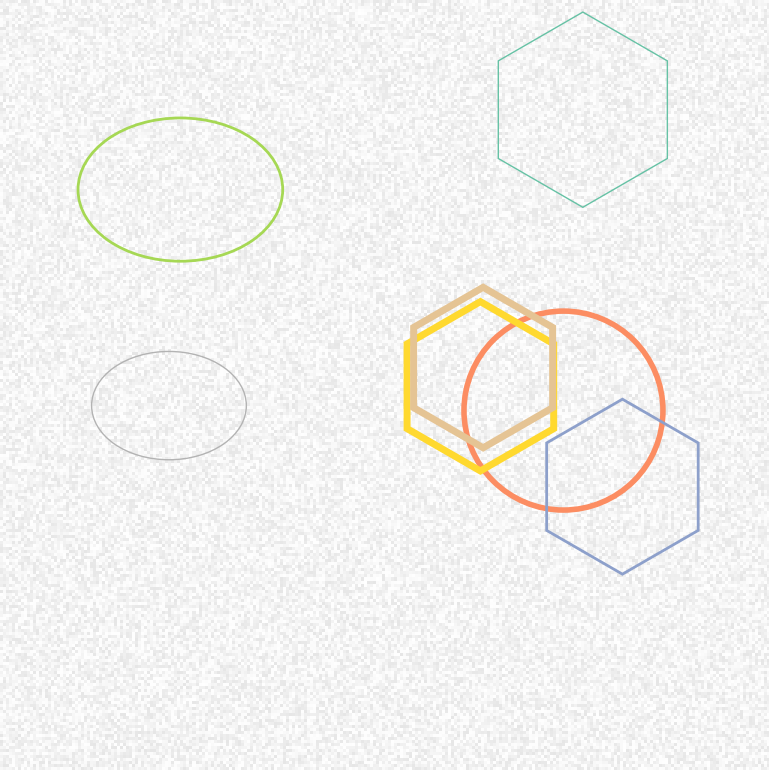[{"shape": "hexagon", "thickness": 0.5, "radius": 0.63, "center": [0.757, 0.858]}, {"shape": "circle", "thickness": 2, "radius": 0.65, "center": [0.732, 0.467]}, {"shape": "hexagon", "thickness": 1, "radius": 0.57, "center": [0.808, 0.368]}, {"shape": "oval", "thickness": 1, "radius": 0.66, "center": [0.234, 0.754]}, {"shape": "hexagon", "thickness": 2.5, "radius": 0.55, "center": [0.624, 0.498]}, {"shape": "hexagon", "thickness": 2.5, "radius": 0.52, "center": [0.627, 0.523]}, {"shape": "oval", "thickness": 0.5, "radius": 0.5, "center": [0.219, 0.473]}]